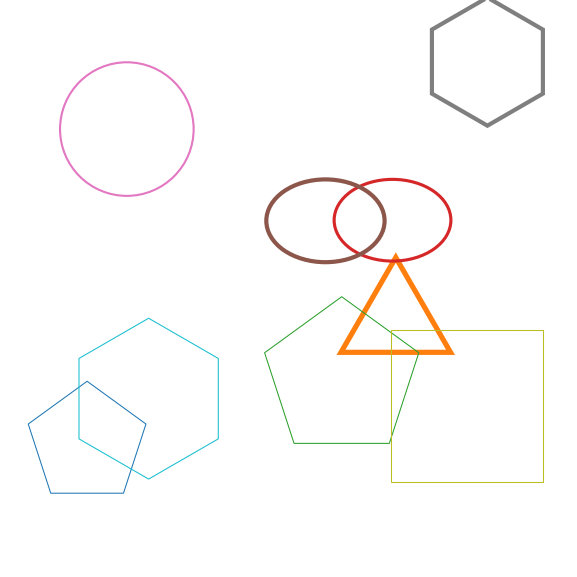[{"shape": "pentagon", "thickness": 0.5, "radius": 0.54, "center": [0.151, 0.232]}, {"shape": "triangle", "thickness": 2.5, "radius": 0.55, "center": [0.685, 0.444]}, {"shape": "pentagon", "thickness": 0.5, "radius": 0.7, "center": [0.592, 0.345]}, {"shape": "oval", "thickness": 1.5, "radius": 0.51, "center": [0.68, 0.618]}, {"shape": "oval", "thickness": 2, "radius": 0.51, "center": [0.564, 0.617]}, {"shape": "circle", "thickness": 1, "radius": 0.58, "center": [0.22, 0.776]}, {"shape": "hexagon", "thickness": 2, "radius": 0.55, "center": [0.844, 0.892]}, {"shape": "square", "thickness": 0.5, "radius": 0.66, "center": [0.808, 0.296]}, {"shape": "hexagon", "thickness": 0.5, "radius": 0.7, "center": [0.257, 0.309]}]